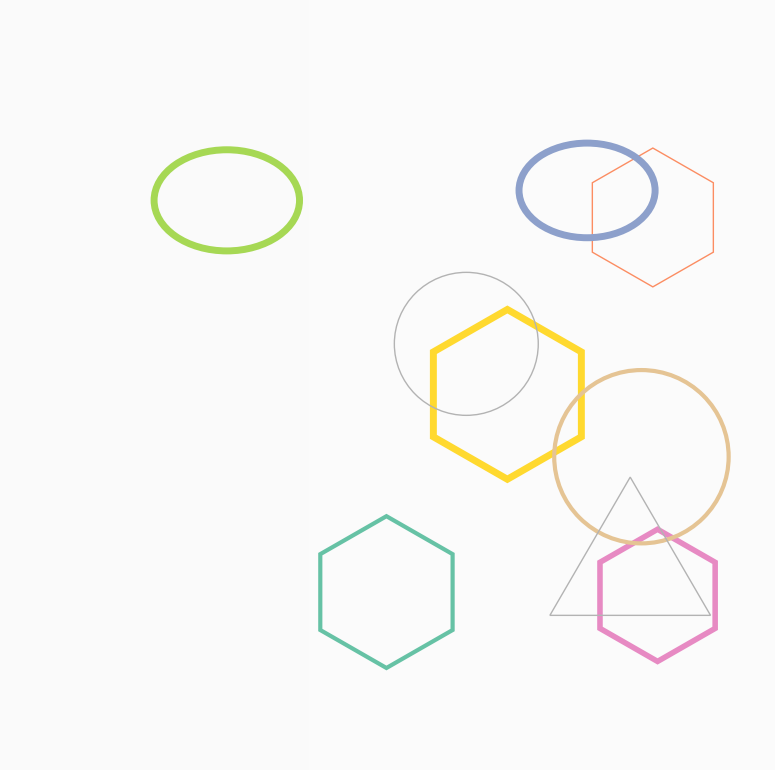[{"shape": "hexagon", "thickness": 1.5, "radius": 0.49, "center": [0.499, 0.231]}, {"shape": "hexagon", "thickness": 0.5, "radius": 0.45, "center": [0.842, 0.718]}, {"shape": "oval", "thickness": 2.5, "radius": 0.44, "center": [0.758, 0.753]}, {"shape": "hexagon", "thickness": 2, "radius": 0.43, "center": [0.848, 0.227]}, {"shape": "oval", "thickness": 2.5, "radius": 0.47, "center": [0.293, 0.74]}, {"shape": "hexagon", "thickness": 2.5, "radius": 0.55, "center": [0.655, 0.488]}, {"shape": "circle", "thickness": 1.5, "radius": 0.56, "center": [0.828, 0.407]}, {"shape": "triangle", "thickness": 0.5, "radius": 0.6, "center": [0.813, 0.261]}, {"shape": "circle", "thickness": 0.5, "radius": 0.46, "center": [0.602, 0.553]}]